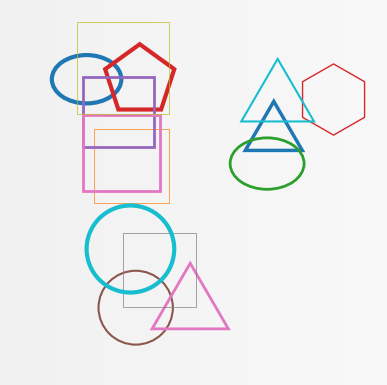[{"shape": "oval", "thickness": 3, "radius": 0.45, "center": [0.223, 0.794]}, {"shape": "triangle", "thickness": 2.5, "radius": 0.42, "center": [0.707, 0.652]}, {"shape": "square", "thickness": 0.5, "radius": 0.49, "center": [0.339, 0.569]}, {"shape": "oval", "thickness": 2, "radius": 0.48, "center": [0.689, 0.575]}, {"shape": "hexagon", "thickness": 1, "radius": 0.46, "center": [0.861, 0.742]}, {"shape": "pentagon", "thickness": 3, "radius": 0.47, "center": [0.361, 0.791]}, {"shape": "square", "thickness": 2, "radius": 0.45, "center": [0.305, 0.709]}, {"shape": "circle", "thickness": 1.5, "radius": 0.48, "center": [0.35, 0.201]}, {"shape": "triangle", "thickness": 2, "radius": 0.57, "center": [0.491, 0.203]}, {"shape": "square", "thickness": 2, "radius": 0.5, "center": [0.314, 0.602]}, {"shape": "square", "thickness": 0.5, "radius": 0.48, "center": [0.412, 0.299]}, {"shape": "square", "thickness": 0.5, "radius": 0.6, "center": [0.318, 0.824]}, {"shape": "triangle", "thickness": 1.5, "radius": 0.54, "center": [0.717, 0.739]}, {"shape": "circle", "thickness": 3, "radius": 0.57, "center": [0.337, 0.353]}]